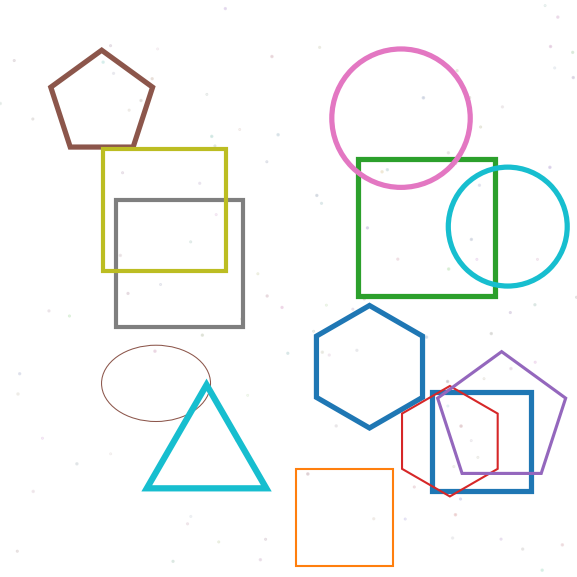[{"shape": "hexagon", "thickness": 2.5, "radius": 0.53, "center": [0.64, 0.364]}, {"shape": "square", "thickness": 2.5, "radius": 0.43, "center": [0.834, 0.235]}, {"shape": "square", "thickness": 1, "radius": 0.42, "center": [0.597, 0.102]}, {"shape": "square", "thickness": 2.5, "radius": 0.59, "center": [0.739, 0.605]}, {"shape": "hexagon", "thickness": 1, "radius": 0.48, "center": [0.779, 0.235]}, {"shape": "pentagon", "thickness": 1.5, "radius": 0.58, "center": [0.869, 0.274]}, {"shape": "oval", "thickness": 0.5, "radius": 0.47, "center": [0.27, 0.335]}, {"shape": "pentagon", "thickness": 2.5, "radius": 0.46, "center": [0.176, 0.819]}, {"shape": "circle", "thickness": 2.5, "radius": 0.6, "center": [0.694, 0.795]}, {"shape": "square", "thickness": 2, "radius": 0.55, "center": [0.311, 0.542]}, {"shape": "square", "thickness": 2, "radius": 0.53, "center": [0.285, 0.635]}, {"shape": "circle", "thickness": 2.5, "radius": 0.51, "center": [0.879, 0.607]}, {"shape": "triangle", "thickness": 3, "radius": 0.6, "center": [0.358, 0.213]}]